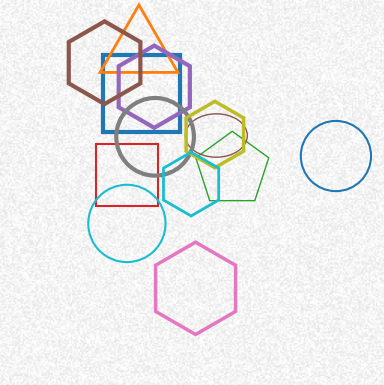[{"shape": "square", "thickness": 3, "radius": 0.5, "center": [0.368, 0.756]}, {"shape": "circle", "thickness": 1.5, "radius": 0.46, "center": [0.873, 0.595]}, {"shape": "triangle", "thickness": 2, "radius": 0.58, "center": [0.361, 0.87]}, {"shape": "pentagon", "thickness": 1, "radius": 0.5, "center": [0.603, 0.559]}, {"shape": "square", "thickness": 1.5, "radius": 0.4, "center": [0.329, 0.546]}, {"shape": "hexagon", "thickness": 3, "radius": 0.53, "center": [0.401, 0.775]}, {"shape": "oval", "thickness": 1, "radius": 0.4, "center": [0.562, 0.648]}, {"shape": "hexagon", "thickness": 3, "radius": 0.54, "center": [0.272, 0.837]}, {"shape": "hexagon", "thickness": 2.5, "radius": 0.6, "center": [0.508, 0.251]}, {"shape": "circle", "thickness": 3, "radius": 0.5, "center": [0.403, 0.645]}, {"shape": "hexagon", "thickness": 2.5, "radius": 0.43, "center": [0.558, 0.651]}, {"shape": "circle", "thickness": 1.5, "radius": 0.5, "center": [0.33, 0.42]}, {"shape": "hexagon", "thickness": 2, "radius": 0.41, "center": [0.496, 0.522]}]